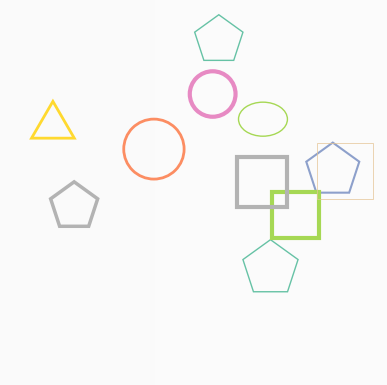[{"shape": "pentagon", "thickness": 1, "radius": 0.37, "center": [0.698, 0.303]}, {"shape": "pentagon", "thickness": 1, "radius": 0.33, "center": [0.565, 0.896]}, {"shape": "circle", "thickness": 2, "radius": 0.39, "center": [0.397, 0.613]}, {"shape": "pentagon", "thickness": 1.5, "radius": 0.36, "center": [0.859, 0.558]}, {"shape": "circle", "thickness": 3, "radius": 0.3, "center": [0.549, 0.756]}, {"shape": "oval", "thickness": 1, "radius": 0.32, "center": [0.679, 0.69]}, {"shape": "square", "thickness": 3, "radius": 0.3, "center": [0.763, 0.443]}, {"shape": "triangle", "thickness": 2, "radius": 0.32, "center": [0.137, 0.673]}, {"shape": "square", "thickness": 0.5, "radius": 0.36, "center": [0.891, 0.556]}, {"shape": "pentagon", "thickness": 2.5, "radius": 0.32, "center": [0.191, 0.464]}, {"shape": "square", "thickness": 3, "radius": 0.32, "center": [0.676, 0.526]}]